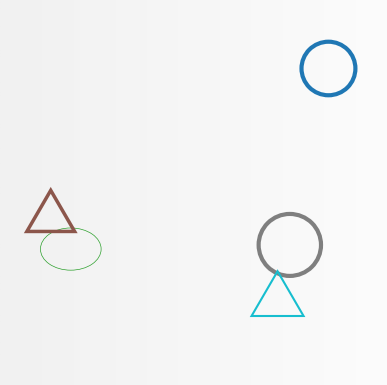[{"shape": "circle", "thickness": 3, "radius": 0.35, "center": [0.848, 0.822]}, {"shape": "oval", "thickness": 0.5, "radius": 0.39, "center": [0.183, 0.353]}, {"shape": "triangle", "thickness": 2.5, "radius": 0.36, "center": [0.131, 0.434]}, {"shape": "circle", "thickness": 3, "radius": 0.4, "center": [0.748, 0.364]}, {"shape": "triangle", "thickness": 1.5, "radius": 0.39, "center": [0.716, 0.218]}]